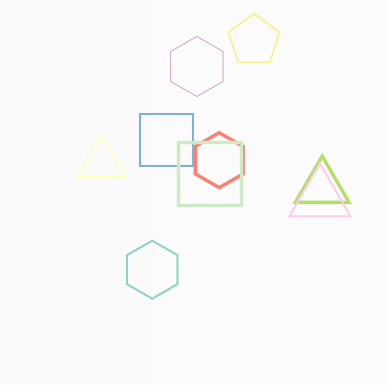[{"shape": "hexagon", "thickness": 1.5, "radius": 0.38, "center": [0.393, 0.3]}, {"shape": "triangle", "thickness": 1, "radius": 0.36, "center": [0.261, 0.577]}, {"shape": "hexagon", "thickness": 2.5, "radius": 0.36, "center": [0.566, 0.584]}, {"shape": "square", "thickness": 1.5, "radius": 0.34, "center": [0.43, 0.636]}, {"shape": "triangle", "thickness": 2.5, "radius": 0.4, "center": [0.831, 0.514]}, {"shape": "triangle", "thickness": 1.5, "radius": 0.46, "center": [0.826, 0.484]}, {"shape": "hexagon", "thickness": 0.5, "radius": 0.39, "center": [0.508, 0.827]}, {"shape": "square", "thickness": 2.5, "radius": 0.41, "center": [0.541, 0.55]}, {"shape": "pentagon", "thickness": 1, "radius": 0.35, "center": [0.655, 0.895]}]